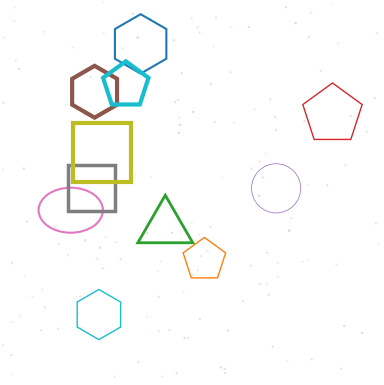[{"shape": "hexagon", "thickness": 1.5, "radius": 0.39, "center": [0.365, 0.886]}, {"shape": "pentagon", "thickness": 1, "radius": 0.29, "center": [0.531, 0.325]}, {"shape": "triangle", "thickness": 2, "radius": 0.41, "center": [0.429, 0.411]}, {"shape": "pentagon", "thickness": 1, "radius": 0.41, "center": [0.864, 0.703]}, {"shape": "circle", "thickness": 0.5, "radius": 0.32, "center": [0.717, 0.511]}, {"shape": "hexagon", "thickness": 3, "radius": 0.34, "center": [0.246, 0.762]}, {"shape": "oval", "thickness": 1.5, "radius": 0.42, "center": [0.184, 0.454]}, {"shape": "square", "thickness": 2.5, "radius": 0.3, "center": [0.238, 0.512]}, {"shape": "square", "thickness": 3, "radius": 0.38, "center": [0.265, 0.604]}, {"shape": "pentagon", "thickness": 3, "radius": 0.31, "center": [0.327, 0.779]}, {"shape": "hexagon", "thickness": 1, "radius": 0.33, "center": [0.257, 0.183]}]